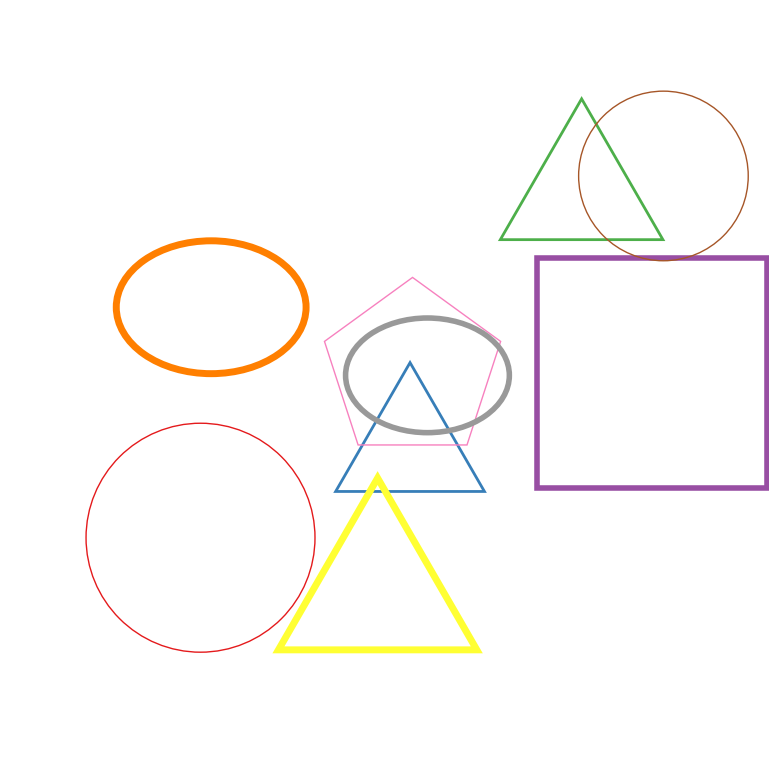[{"shape": "circle", "thickness": 0.5, "radius": 0.74, "center": [0.26, 0.302]}, {"shape": "triangle", "thickness": 1, "radius": 0.56, "center": [0.533, 0.418]}, {"shape": "triangle", "thickness": 1, "radius": 0.61, "center": [0.755, 0.75]}, {"shape": "square", "thickness": 2, "radius": 0.74, "center": [0.847, 0.516]}, {"shape": "oval", "thickness": 2.5, "radius": 0.62, "center": [0.274, 0.601]}, {"shape": "triangle", "thickness": 2.5, "radius": 0.74, "center": [0.49, 0.23]}, {"shape": "circle", "thickness": 0.5, "radius": 0.55, "center": [0.862, 0.771]}, {"shape": "pentagon", "thickness": 0.5, "radius": 0.6, "center": [0.536, 0.519]}, {"shape": "oval", "thickness": 2, "radius": 0.53, "center": [0.555, 0.513]}]